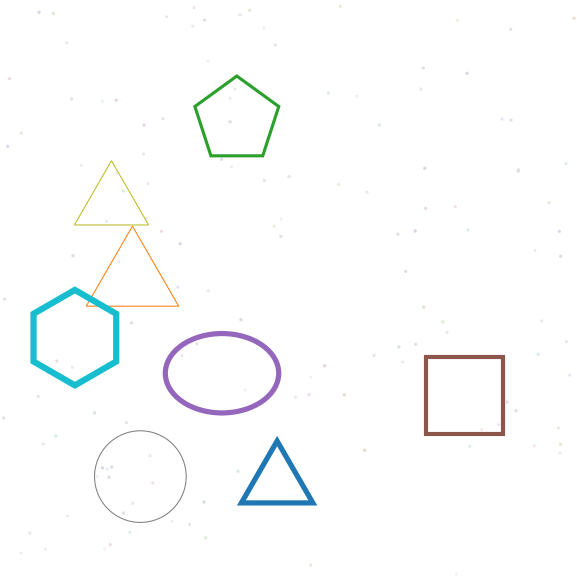[{"shape": "triangle", "thickness": 2.5, "radius": 0.36, "center": [0.48, 0.164]}, {"shape": "triangle", "thickness": 0.5, "radius": 0.46, "center": [0.229, 0.515]}, {"shape": "pentagon", "thickness": 1.5, "radius": 0.38, "center": [0.41, 0.791]}, {"shape": "oval", "thickness": 2.5, "radius": 0.49, "center": [0.384, 0.353]}, {"shape": "square", "thickness": 2, "radius": 0.33, "center": [0.804, 0.314]}, {"shape": "circle", "thickness": 0.5, "radius": 0.4, "center": [0.243, 0.174]}, {"shape": "triangle", "thickness": 0.5, "radius": 0.37, "center": [0.193, 0.647]}, {"shape": "hexagon", "thickness": 3, "radius": 0.41, "center": [0.13, 0.414]}]